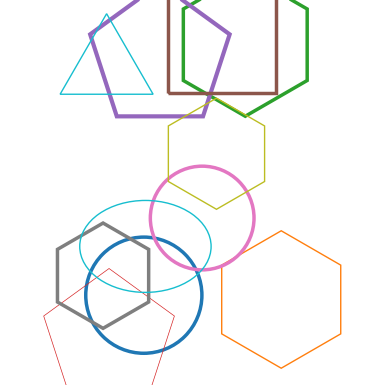[{"shape": "circle", "thickness": 2.5, "radius": 0.75, "center": [0.374, 0.233]}, {"shape": "hexagon", "thickness": 1, "radius": 0.89, "center": [0.73, 0.222]}, {"shape": "hexagon", "thickness": 2.5, "radius": 0.93, "center": [0.637, 0.884]}, {"shape": "pentagon", "thickness": 0.5, "radius": 0.89, "center": [0.283, 0.124]}, {"shape": "pentagon", "thickness": 3, "radius": 0.95, "center": [0.415, 0.852]}, {"shape": "square", "thickness": 2.5, "radius": 0.7, "center": [0.576, 0.899]}, {"shape": "circle", "thickness": 2.5, "radius": 0.67, "center": [0.525, 0.434]}, {"shape": "hexagon", "thickness": 2.5, "radius": 0.68, "center": [0.268, 0.284]}, {"shape": "hexagon", "thickness": 1, "radius": 0.72, "center": [0.562, 0.601]}, {"shape": "triangle", "thickness": 1, "radius": 0.7, "center": [0.277, 0.825]}, {"shape": "oval", "thickness": 1, "radius": 0.85, "center": [0.378, 0.36]}]